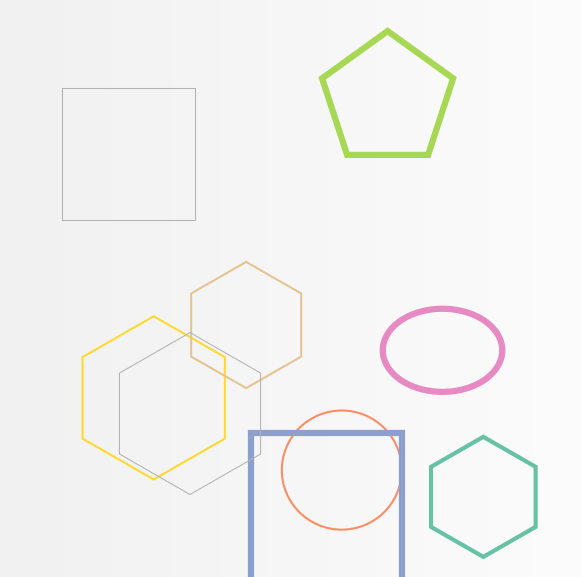[{"shape": "hexagon", "thickness": 2, "radius": 0.52, "center": [0.832, 0.139]}, {"shape": "circle", "thickness": 1, "radius": 0.52, "center": [0.588, 0.185]}, {"shape": "square", "thickness": 3, "radius": 0.65, "center": [0.561, 0.12]}, {"shape": "oval", "thickness": 3, "radius": 0.51, "center": [0.761, 0.393]}, {"shape": "pentagon", "thickness": 3, "radius": 0.59, "center": [0.667, 0.827]}, {"shape": "hexagon", "thickness": 1, "radius": 0.71, "center": [0.264, 0.31]}, {"shape": "hexagon", "thickness": 1, "radius": 0.55, "center": [0.424, 0.436]}, {"shape": "hexagon", "thickness": 0.5, "radius": 0.7, "center": [0.327, 0.283]}, {"shape": "square", "thickness": 0.5, "radius": 0.57, "center": [0.221, 0.733]}]